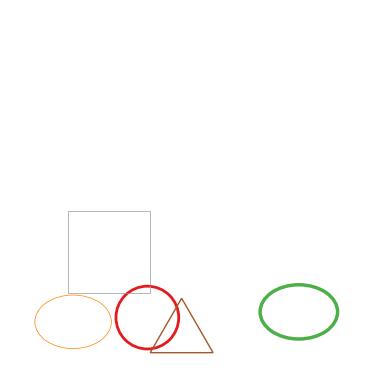[{"shape": "circle", "thickness": 2, "radius": 0.41, "center": [0.383, 0.175]}, {"shape": "oval", "thickness": 2.5, "radius": 0.5, "center": [0.776, 0.19]}, {"shape": "oval", "thickness": 0.5, "radius": 0.5, "center": [0.19, 0.164]}, {"shape": "triangle", "thickness": 1, "radius": 0.47, "center": [0.472, 0.131]}, {"shape": "square", "thickness": 0.5, "radius": 0.53, "center": [0.282, 0.345]}]